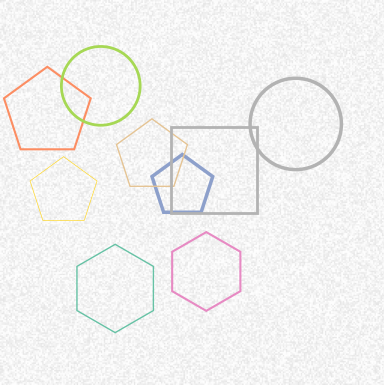[{"shape": "hexagon", "thickness": 1, "radius": 0.57, "center": [0.299, 0.251]}, {"shape": "pentagon", "thickness": 1.5, "radius": 0.59, "center": [0.123, 0.708]}, {"shape": "pentagon", "thickness": 2.5, "radius": 0.41, "center": [0.474, 0.516]}, {"shape": "hexagon", "thickness": 1.5, "radius": 0.51, "center": [0.536, 0.295]}, {"shape": "circle", "thickness": 2, "radius": 0.51, "center": [0.262, 0.777]}, {"shape": "pentagon", "thickness": 0.5, "radius": 0.46, "center": [0.165, 0.502]}, {"shape": "pentagon", "thickness": 1, "radius": 0.48, "center": [0.395, 0.594]}, {"shape": "square", "thickness": 2, "radius": 0.56, "center": [0.555, 0.558]}, {"shape": "circle", "thickness": 2.5, "radius": 0.59, "center": [0.768, 0.678]}]